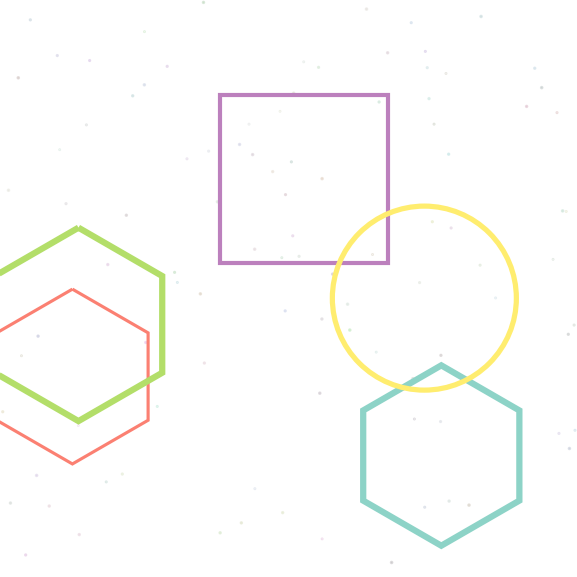[{"shape": "hexagon", "thickness": 3, "radius": 0.78, "center": [0.764, 0.21]}, {"shape": "hexagon", "thickness": 1.5, "radius": 0.76, "center": [0.125, 0.347]}, {"shape": "hexagon", "thickness": 3, "radius": 0.84, "center": [0.136, 0.437]}, {"shape": "square", "thickness": 2, "radius": 0.73, "center": [0.527, 0.689]}, {"shape": "circle", "thickness": 2.5, "radius": 0.8, "center": [0.735, 0.483]}]